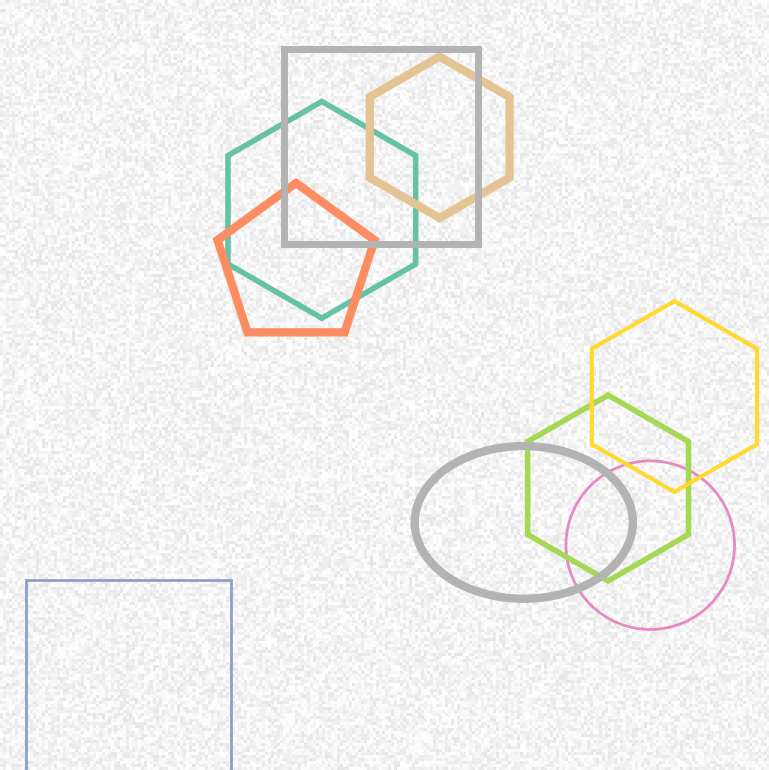[{"shape": "hexagon", "thickness": 2, "radius": 0.7, "center": [0.418, 0.728]}, {"shape": "pentagon", "thickness": 3, "radius": 0.54, "center": [0.384, 0.655]}, {"shape": "square", "thickness": 1, "radius": 0.67, "center": [0.167, 0.113]}, {"shape": "circle", "thickness": 1, "radius": 0.55, "center": [0.844, 0.292]}, {"shape": "hexagon", "thickness": 2, "radius": 0.6, "center": [0.79, 0.366]}, {"shape": "hexagon", "thickness": 1.5, "radius": 0.62, "center": [0.876, 0.485]}, {"shape": "hexagon", "thickness": 3, "radius": 0.52, "center": [0.571, 0.822]}, {"shape": "oval", "thickness": 3, "radius": 0.71, "center": [0.68, 0.322]}, {"shape": "square", "thickness": 2.5, "radius": 0.63, "center": [0.495, 0.81]}]